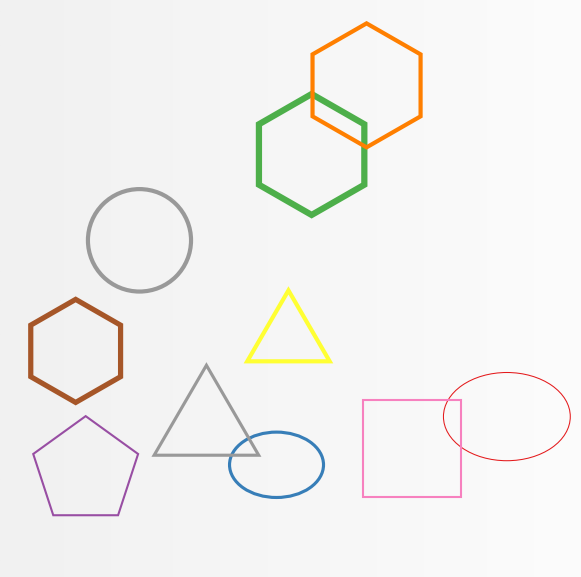[{"shape": "oval", "thickness": 0.5, "radius": 0.55, "center": [0.872, 0.278]}, {"shape": "oval", "thickness": 1.5, "radius": 0.4, "center": [0.476, 0.194]}, {"shape": "hexagon", "thickness": 3, "radius": 0.52, "center": [0.536, 0.732]}, {"shape": "pentagon", "thickness": 1, "radius": 0.47, "center": [0.147, 0.184]}, {"shape": "hexagon", "thickness": 2, "radius": 0.54, "center": [0.631, 0.851]}, {"shape": "triangle", "thickness": 2, "radius": 0.41, "center": [0.496, 0.414]}, {"shape": "hexagon", "thickness": 2.5, "radius": 0.45, "center": [0.13, 0.391]}, {"shape": "square", "thickness": 1, "radius": 0.42, "center": [0.709, 0.223]}, {"shape": "triangle", "thickness": 1.5, "radius": 0.52, "center": [0.355, 0.263]}, {"shape": "circle", "thickness": 2, "radius": 0.44, "center": [0.24, 0.583]}]